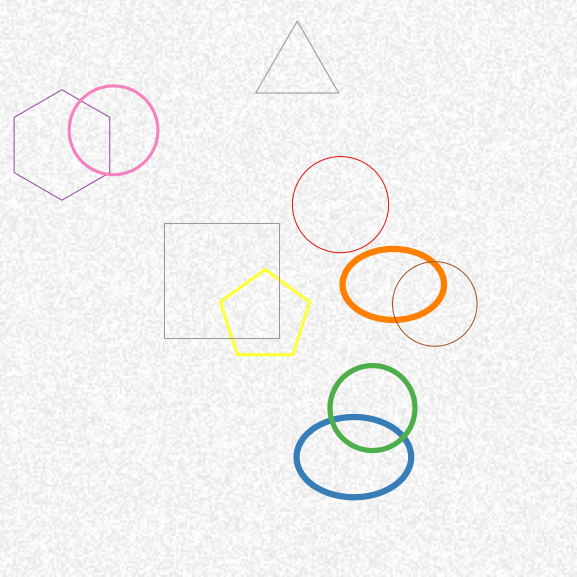[{"shape": "circle", "thickness": 0.5, "radius": 0.42, "center": [0.59, 0.645]}, {"shape": "oval", "thickness": 3, "radius": 0.5, "center": [0.613, 0.208]}, {"shape": "circle", "thickness": 2.5, "radius": 0.37, "center": [0.645, 0.293]}, {"shape": "hexagon", "thickness": 0.5, "radius": 0.48, "center": [0.107, 0.748]}, {"shape": "oval", "thickness": 3, "radius": 0.44, "center": [0.681, 0.507]}, {"shape": "pentagon", "thickness": 1.5, "radius": 0.41, "center": [0.459, 0.451]}, {"shape": "circle", "thickness": 0.5, "radius": 0.37, "center": [0.753, 0.473]}, {"shape": "circle", "thickness": 1.5, "radius": 0.38, "center": [0.197, 0.774]}, {"shape": "triangle", "thickness": 0.5, "radius": 0.42, "center": [0.515, 0.88]}, {"shape": "square", "thickness": 0.5, "radius": 0.5, "center": [0.384, 0.514]}]